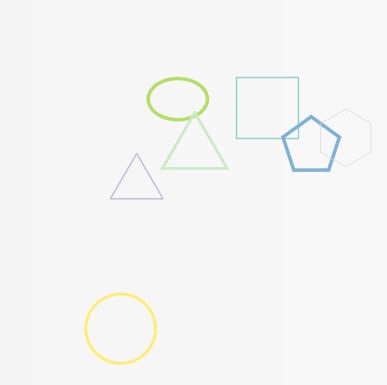[{"shape": "square", "thickness": 1, "radius": 0.4, "center": [0.689, 0.721]}, {"shape": "triangle", "thickness": 1, "radius": 0.39, "center": [0.353, 0.523]}, {"shape": "pentagon", "thickness": 2.5, "radius": 0.38, "center": [0.803, 0.62]}, {"shape": "oval", "thickness": 2.5, "radius": 0.38, "center": [0.459, 0.743]}, {"shape": "hexagon", "thickness": 0.5, "radius": 0.37, "center": [0.892, 0.642]}, {"shape": "triangle", "thickness": 2, "radius": 0.48, "center": [0.503, 0.611]}, {"shape": "circle", "thickness": 2, "radius": 0.45, "center": [0.312, 0.146]}]